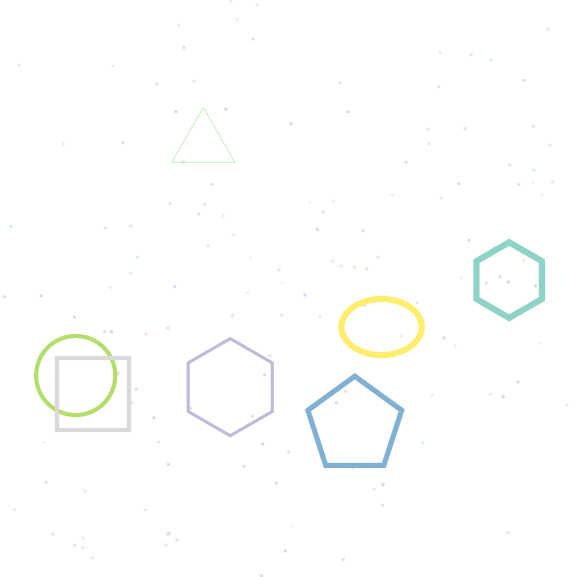[{"shape": "hexagon", "thickness": 3, "radius": 0.33, "center": [0.882, 0.514]}, {"shape": "hexagon", "thickness": 1.5, "radius": 0.42, "center": [0.399, 0.329]}, {"shape": "pentagon", "thickness": 2.5, "radius": 0.43, "center": [0.614, 0.262]}, {"shape": "circle", "thickness": 2, "radius": 0.34, "center": [0.131, 0.349]}, {"shape": "square", "thickness": 2, "radius": 0.31, "center": [0.161, 0.316]}, {"shape": "triangle", "thickness": 0.5, "radius": 0.32, "center": [0.352, 0.749]}, {"shape": "oval", "thickness": 3, "radius": 0.35, "center": [0.661, 0.433]}]